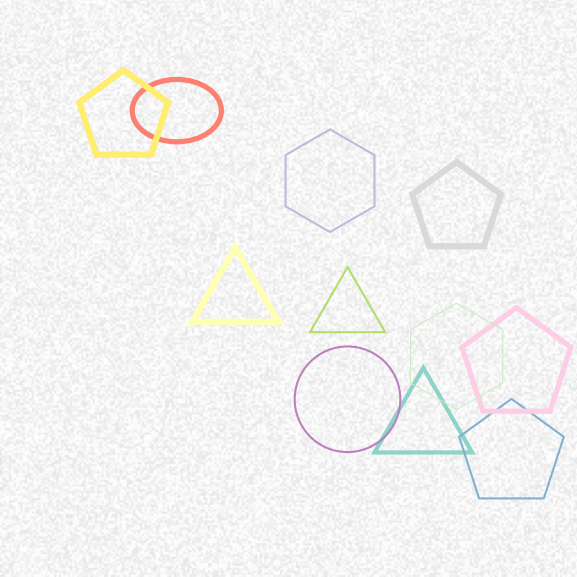[{"shape": "triangle", "thickness": 2, "radius": 0.49, "center": [0.733, 0.265]}, {"shape": "triangle", "thickness": 3, "radius": 0.43, "center": [0.407, 0.485]}, {"shape": "hexagon", "thickness": 1, "radius": 0.44, "center": [0.571, 0.686]}, {"shape": "oval", "thickness": 2.5, "radius": 0.39, "center": [0.306, 0.808]}, {"shape": "pentagon", "thickness": 1, "radius": 0.48, "center": [0.886, 0.213]}, {"shape": "triangle", "thickness": 1, "radius": 0.38, "center": [0.602, 0.462]}, {"shape": "pentagon", "thickness": 2.5, "radius": 0.5, "center": [0.894, 0.367]}, {"shape": "pentagon", "thickness": 3, "radius": 0.4, "center": [0.791, 0.638]}, {"shape": "circle", "thickness": 1, "radius": 0.46, "center": [0.602, 0.308]}, {"shape": "hexagon", "thickness": 0.5, "radius": 0.46, "center": [0.791, 0.382]}, {"shape": "pentagon", "thickness": 3, "radius": 0.4, "center": [0.214, 0.797]}]